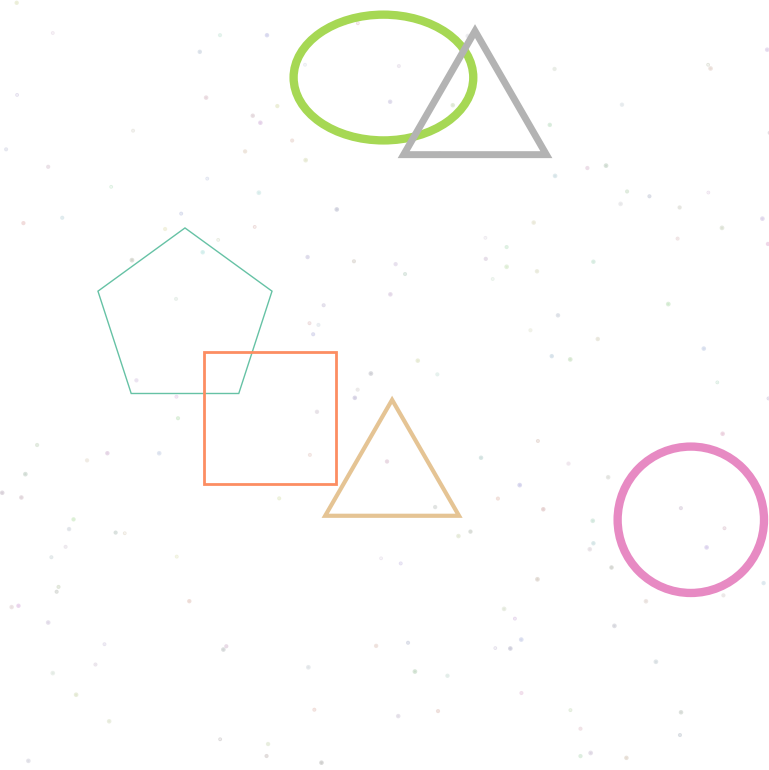[{"shape": "pentagon", "thickness": 0.5, "radius": 0.59, "center": [0.24, 0.585]}, {"shape": "square", "thickness": 1, "radius": 0.43, "center": [0.351, 0.457]}, {"shape": "circle", "thickness": 3, "radius": 0.48, "center": [0.897, 0.325]}, {"shape": "oval", "thickness": 3, "radius": 0.58, "center": [0.498, 0.899]}, {"shape": "triangle", "thickness": 1.5, "radius": 0.5, "center": [0.509, 0.38]}, {"shape": "triangle", "thickness": 2.5, "radius": 0.53, "center": [0.617, 0.853]}]